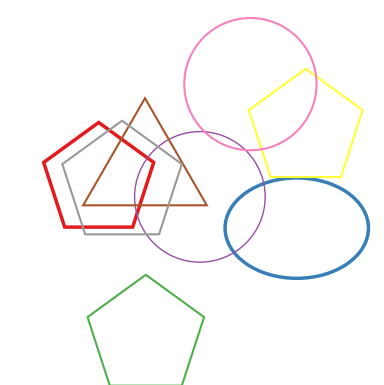[{"shape": "pentagon", "thickness": 2.5, "radius": 0.75, "center": [0.256, 0.532]}, {"shape": "oval", "thickness": 2.5, "radius": 0.93, "center": [0.771, 0.407]}, {"shape": "pentagon", "thickness": 1.5, "radius": 0.8, "center": [0.379, 0.127]}, {"shape": "circle", "thickness": 1, "radius": 0.85, "center": [0.519, 0.489]}, {"shape": "pentagon", "thickness": 1.5, "radius": 0.78, "center": [0.794, 0.666]}, {"shape": "triangle", "thickness": 1.5, "radius": 0.93, "center": [0.377, 0.559]}, {"shape": "circle", "thickness": 1.5, "radius": 0.86, "center": [0.65, 0.781]}, {"shape": "pentagon", "thickness": 1.5, "radius": 0.82, "center": [0.317, 0.523]}]